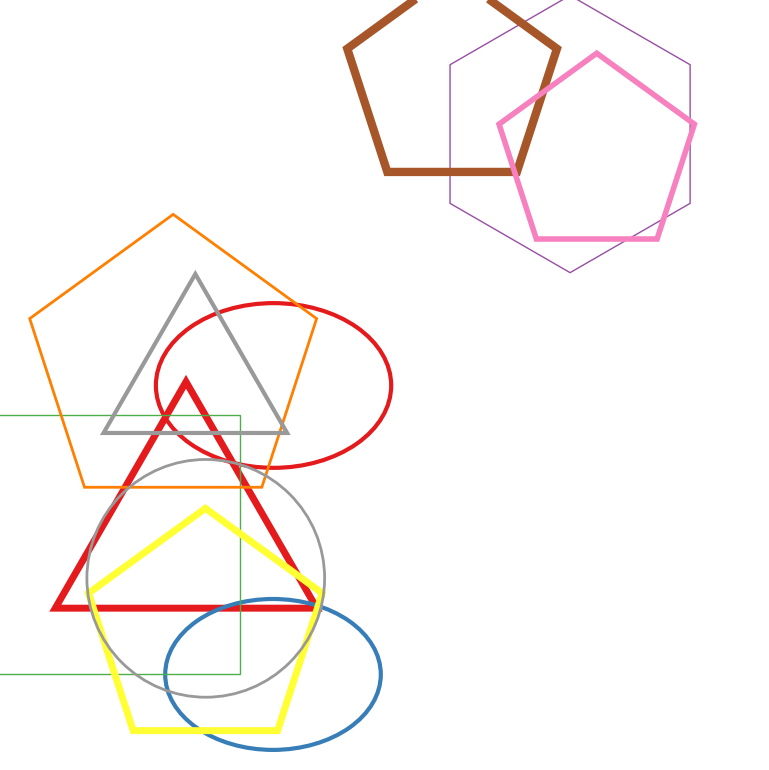[{"shape": "oval", "thickness": 1.5, "radius": 0.76, "center": [0.355, 0.499]}, {"shape": "triangle", "thickness": 2.5, "radius": 0.98, "center": [0.242, 0.308]}, {"shape": "oval", "thickness": 1.5, "radius": 0.7, "center": [0.355, 0.124]}, {"shape": "square", "thickness": 0.5, "radius": 0.84, "center": [0.144, 0.293]}, {"shape": "hexagon", "thickness": 0.5, "radius": 0.9, "center": [0.74, 0.826]}, {"shape": "pentagon", "thickness": 1, "radius": 0.98, "center": [0.225, 0.526]}, {"shape": "pentagon", "thickness": 2.5, "radius": 0.8, "center": [0.267, 0.18]}, {"shape": "pentagon", "thickness": 3, "radius": 0.72, "center": [0.587, 0.893]}, {"shape": "pentagon", "thickness": 2, "radius": 0.67, "center": [0.775, 0.797]}, {"shape": "circle", "thickness": 1, "radius": 0.77, "center": [0.267, 0.249]}, {"shape": "triangle", "thickness": 1.5, "radius": 0.69, "center": [0.254, 0.507]}]